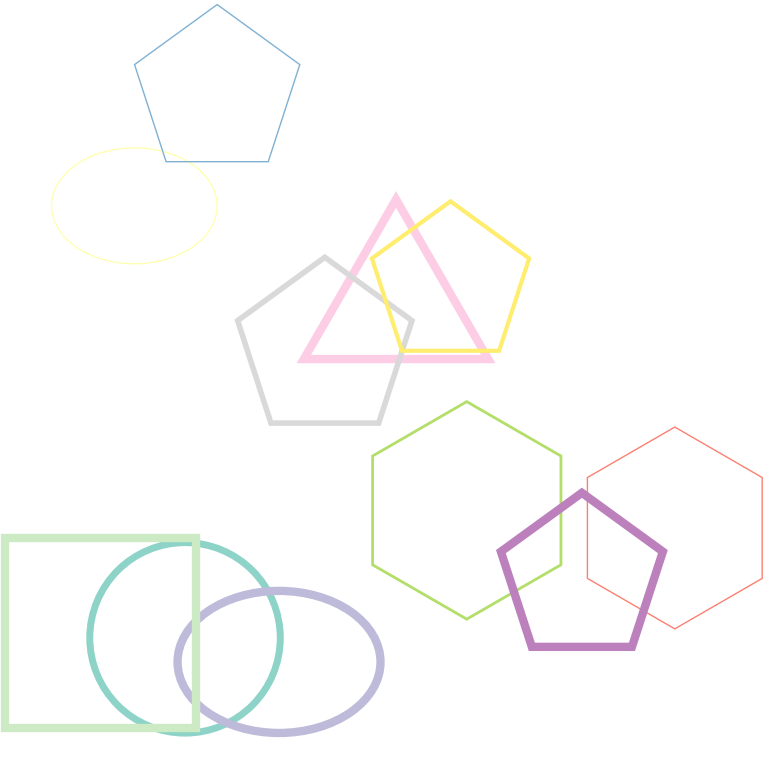[{"shape": "circle", "thickness": 2.5, "radius": 0.62, "center": [0.24, 0.172]}, {"shape": "oval", "thickness": 0.5, "radius": 0.54, "center": [0.174, 0.733]}, {"shape": "oval", "thickness": 3, "radius": 0.66, "center": [0.362, 0.14]}, {"shape": "hexagon", "thickness": 0.5, "radius": 0.66, "center": [0.876, 0.314]}, {"shape": "pentagon", "thickness": 0.5, "radius": 0.56, "center": [0.282, 0.881]}, {"shape": "hexagon", "thickness": 1, "radius": 0.71, "center": [0.606, 0.337]}, {"shape": "triangle", "thickness": 3, "radius": 0.69, "center": [0.514, 0.603]}, {"shape": "pentagon", "thickness": 2, "radius": 0.6, "center": [0.422, 0.547]}, {"shape": "pentagon", "thickness": 3, "radius": 0.55, "center": [0.756, 0.249]}, {"shape": "square", "thickness": 3, "radius": 0.62, "center": [0.13, 0.177]}, {"shape": "pentagon", "thickness": 1.5, "radius": 0.54, "center": [0.585, 0.631]}]